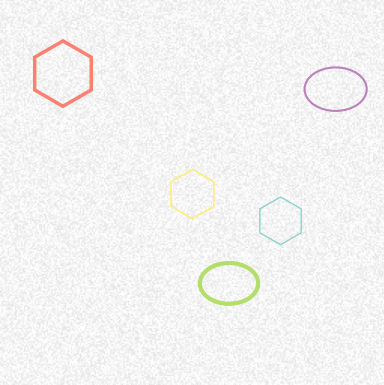[{"shape": "hexagon", "thickness": 1, "radius": 0.31, "center": [0.729, 0.426]}, {"shape": "hexagon", "thickness": 2.5, "radius": 0.42, "center": [0.164, 0.809]}, {"shape": "oval", "thickness": 3, "radius": 0.38, "center": [0.595, 0.264]}, {"shape": "oval", "thickness": 1.5, "radius": 0.4, "center": [0.872, 0.768]}, {"shape": "hexagon", "thickness": 1, "radius": 0.32, "center": [0.5, 0.496]}]